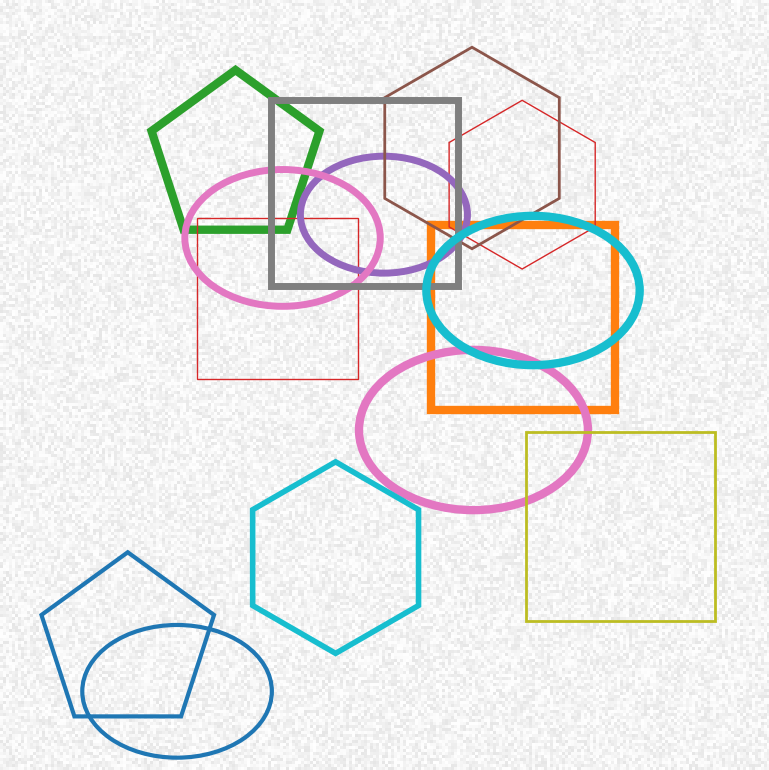[{"shape": "pentagon", "thickness": 1.5, "radius": 0.59, "center": [0.166, 0.165]}, {"shape": "oval", "thickness": 1.5, "radius": 0.62, "center": [0.23, 0.102]}, {"shape": "square", "thickness": 3, "radius": 0.6, "center": [0.679, 0.587]}, {"shape": "pentagon", "thickness": 3, "radius": 0.57, "center": [0.306, 0.794]}, {"shape": "square", "thickness": 0.5, "radius": 0.52, "center": [0.36, 0.613]}, {"shape": "hexagon", "thickness": 0.5, "radius": 0.55, "center": [0.678, 0.76]}, {"shape": "oval", "thickness": 2.5, "radius": 0.54, "center": [0.499, 0.721]}, {"shape": "hexagon", "thickness": 1, "radius": 0.65, "center": [0.613, 0.808]}, {"shape": "oval", "thickness": 2.5, "radius": 0.63, "center": [0.367, 0.691]}, {"shape": "oval", "thickness": 3, "radius": 0.74, "center": [0.615, 0.442]}, {"shape": "square", "thickness": 2.5, "radius": 0.61, "center": [0.474, 0.749]}, {"shape": "square", "thickness": 1, "radius": 0.61, "center": [0.805, 0.316]}, {"shape": "hexagon", "thickness": 2, "radius": 0.62, "center": [0.436, 0.276]}, {"shape": "oval", "thickness": 3, "radius": 0.69, "center": [0.692, 0.623]}]